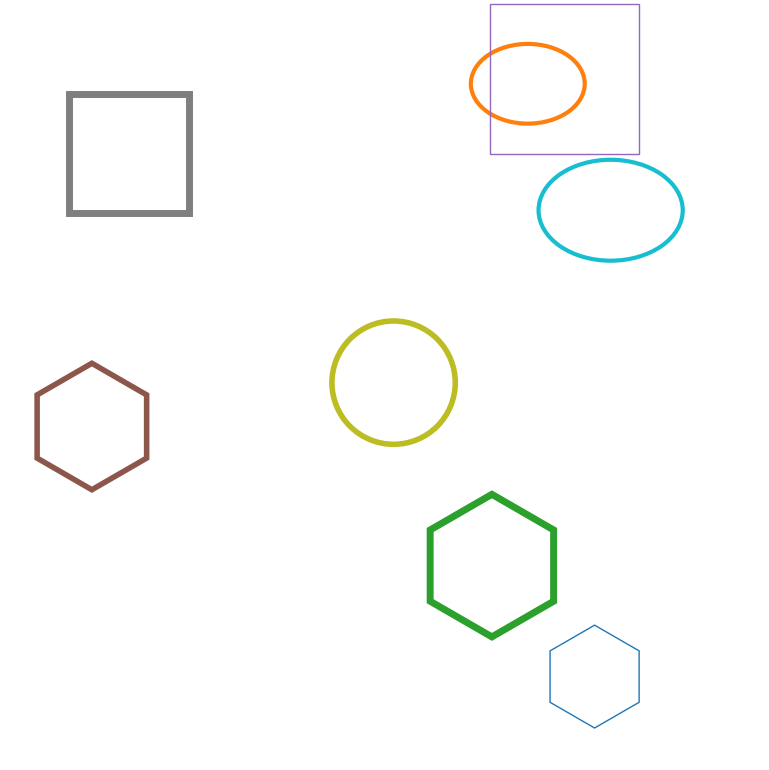[{"shape": "hexagon", "thickness": 0.5, "radius": 0.33, "center": [0.772, 0.121]}, {"shape": "oval", "thickness": 1.5, "radius": 0.37, "center": [0.685, 0.891]}, {"shape": "hexagon", "thickness": 2.5, "radius": 0.46, "center": [0.639, 0.265]}, {"shape": "square", "thickness": 0.5, "radius": 0.49, "center": [0.733, 0.897]}, {"shape": "hexagon", "thickness": 2, "radius": 0.41, "center": [0.119, 0.446]}, {"shape": "square", "thickness": 2.5, "radius": 0.39, "center": [0.167, 0.8]}, {"shape": "circle", "thickness": 2, "radius": 0.4, "center": [0.511, 0.503]}, {"shape": "oval", "thickness": 1.5, "radius": 0.47, "center": [0.793, 0.727]}]